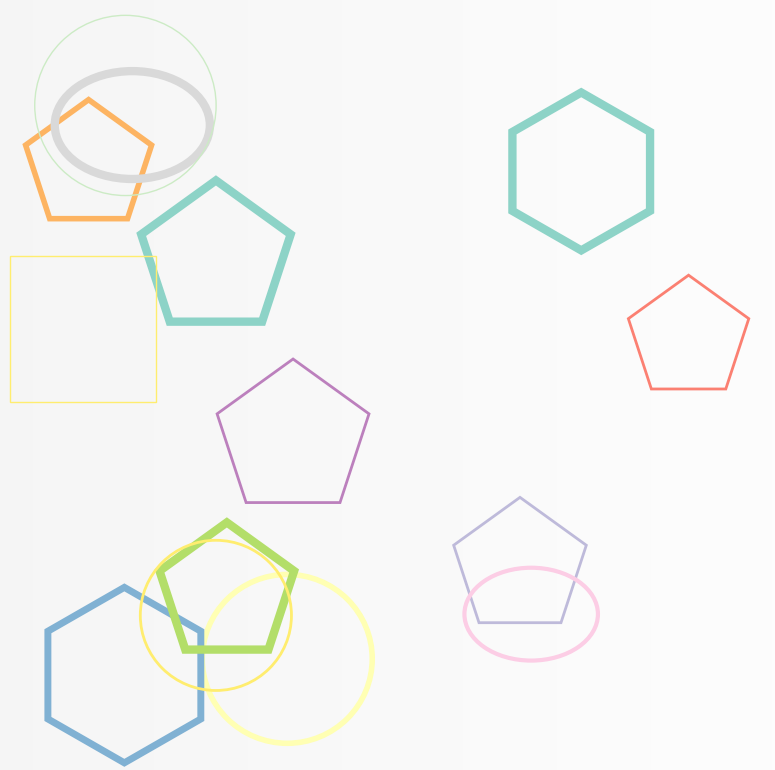[{"shape": "hexagon", "thickness": 3, "radius": 0.51, "center": [0.75, 0.777]}, {"shape": "pentagon", "thickness": 3, "radius": 0.51, "center": [0.279, 0.664]}, {"shape": "circle", "thickness": 2, "radius": 0.55, "center": [0.371, 0.144]}, {"shape": "pentagon", "thickness": 1, "radius": 0.45, "center": [0.671, 0.264]}, {"shape": "pentagon", "thickness": 1, "radius": 0.41, "center": [0.888, 0.561]}, {"shape": "hexagon", "thickness": 2.5, "radius": 0.57, "center": [0.16, 0.123]}, {"shape": "pentagon", "thickness": 2, "radius": 0.43, "center": [0.114, 0.785]}, {"shape": "pentagon", "thickness": 3, "radius": 0.46, "center": [0.293, 0.23]}, {"shape": "oval", "thickness": 1.5, "radius": 0.43, "center": [0.685, 0.202]}, {"shape": "oval", "thickness": 3, "radius": 0.5, "center": [0.171, 0.838]}, {"shape": "pentagon", "thickness": 1, "radius": 0.52, "center": [0.378, 0.431]}, {"shape": "circle", "thickness": 0.5, "radius": 0.59, "center": [0.162, 0.863]}, {"shape": "circle", "thickness": 1, "radius": 0.49, "center": [0.279, 0.201]}, {"shape": "square", "thickness": 0.5, "radius": 0.47, "center": [0.107, 0.573]}]